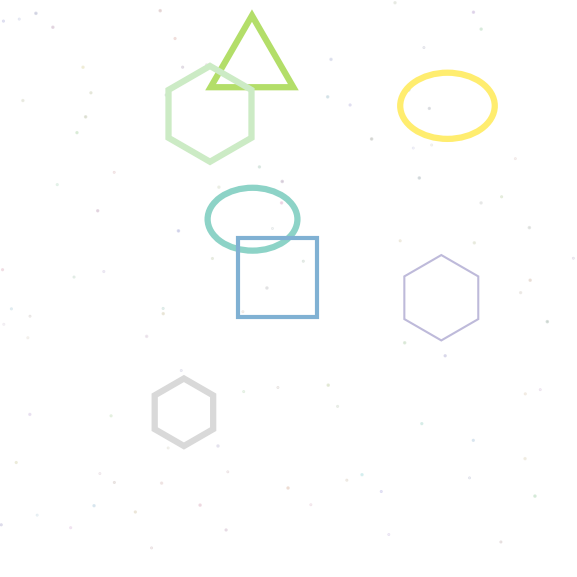[{"shape": "oval", "thickness": 3, "radius": 0.39, "center": [0.437, 0.62]}, {"shape": "hexagon", "thickness": 1, "radius": 0.37, "center": [0.764, 0.484]}, {"shape": "square", "thickness": 2, "radius": 0.34, "center": [0.48, 0.519]}, {"shape": "triangle", "thickness": 3, "radius": 0.41, "center": [0.436, 0.889]}, {"shape": "hexagon", "thickness": 3, "radius": 0.29, "center": [0.318, 0.285]}, {"shape": "hexagon", "thickness": 3, "radius": 0.41, "center": [0.364, 0.802]}, {"shape": "oval", "thickness": 3, "radius": 0.41, "center": [0.775, 0.816]}]